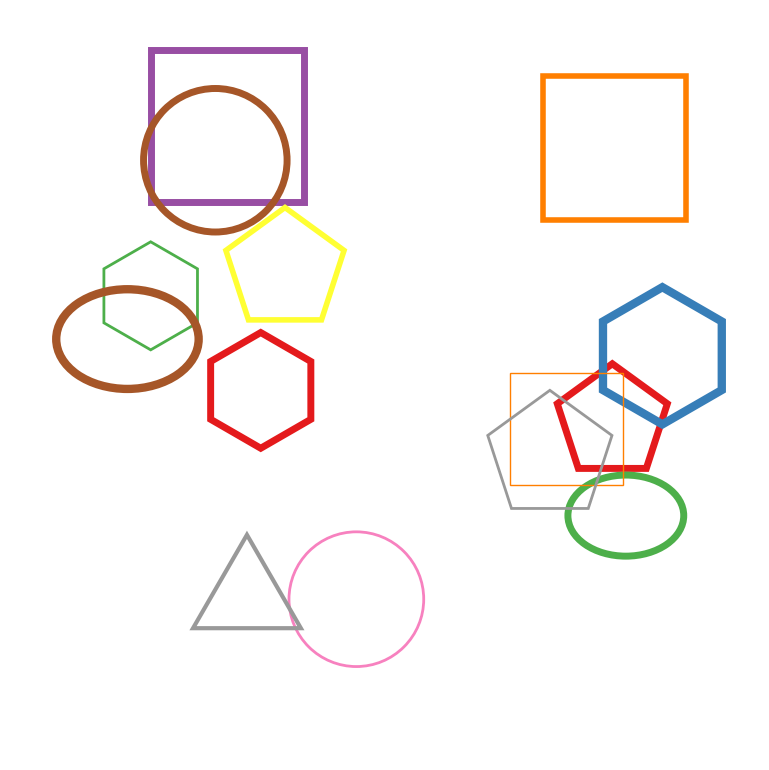[{"shape": "pentagon", "thickness": 2.5, "radius": 0.38, "center": [0.795, 0.452]}, {"shape": "hexagon", "thickness": 2.5, "radius": 0.38, "center": [0.339, 0.493]}, {"shape": "hexagon", "thickness": 3, "radius": 0.45, "center": [0.86, 0.538]}, {"shape": "hexagon", "thickness": 1, "radius": 0.35, "center": [0.196, 0.616]}, {"shape": "oval", "thickness": 2.5, "radius": 0.38, "center": [0.813, 0.33]}, {"shape": "square", "thickness": 2.5, "radius": 0.5, "center": [0.295, 0.836]}, {"shape": "square", "thickness": 2, "radius": 0.46, "center": [0.798, 0.808]}, {"shape": "square", "thickness": 0.5, "radius": 0.37, "center": [0.736, 0.443]}, {"shape": "pentagon", "thickness": 2, "radius": 0.4, "center": [0.37, 0.65]}, {"shape": "oval", "thickness": 3, "radius": 0.46, "center": [0.166, 0.56]}, {"shape": "circle", "thickness": 2.5, "radius": 0.47, "center": [0.28, 0.792]}, {"shape": "circle", "thickness": 1, "radius": 0.44, "center": [0.463, 0.222]}, {"shape": "triangle", "thickness": 1.5, "radius": 0.4, "center": [0.321, 0.225]}, {"shape": "pentagon", "thickness": 1, "radius": 0.42, "center": [0.714, 0.408]}]